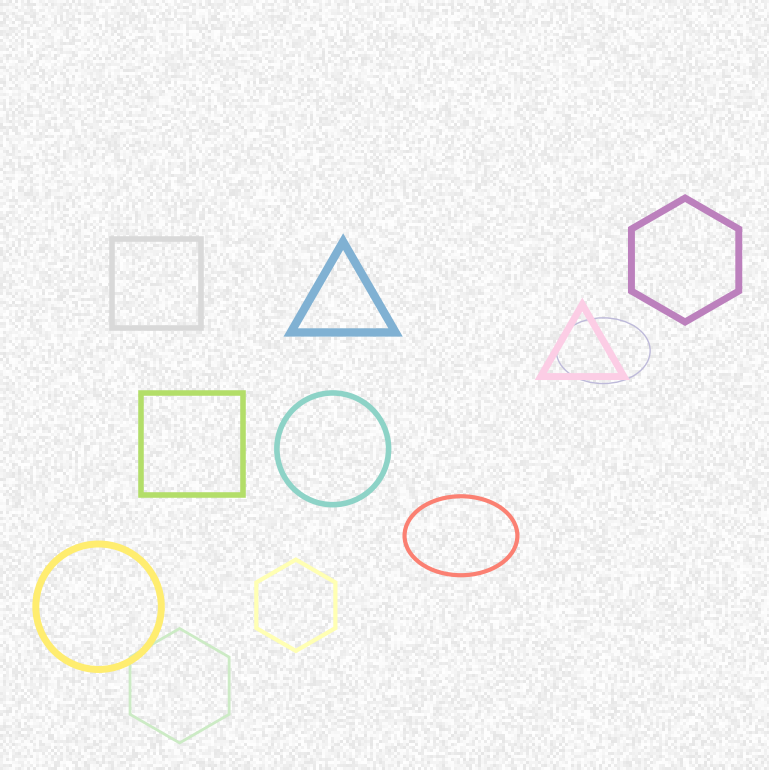[{"shape": "circle", "thickness": 2, "radius": 0.36, "center": [0.432, 0.417]}, {"shape": "hexagon", "thickness": 1.5, "radius": 0.3, "center": [0.384, 0.214]}, {"shape": "oval", "thickness": 0.5, "radius": 0.3, "center": [0.783, 0.545]}, {"shape": "oval", "thickness": 1.5, "radius": 0.37, "center": [0.599, 0.304]}, {"shape": "triangle", "thickness": 3, "radius": 0.39, "center": [0.446, 0.608]}, {"shape": "square", "thickness": 2, "radius": 0.33, "center": [0.25, 0.423]}, {"shape": "triangle", "thickness": 2.5, "radius": 0.31, "center": [0.756, 0.542]}, {"shape": "square", "thickness": 2, "radius": 0.29, "center": [0.204, 0.632]}, {"shape": "hexagon", "thickness": 2.5, "radius": 0.4, "center": [0.89, 0.662]}, {"shape": "hexagon", "thickness": 1, "radius": 0.37, "center": [0.233, 0.109]}, {"shape": "circle", "thickness": 2.5, "radius": 0.41, "center": [0.128, 0.212]}]